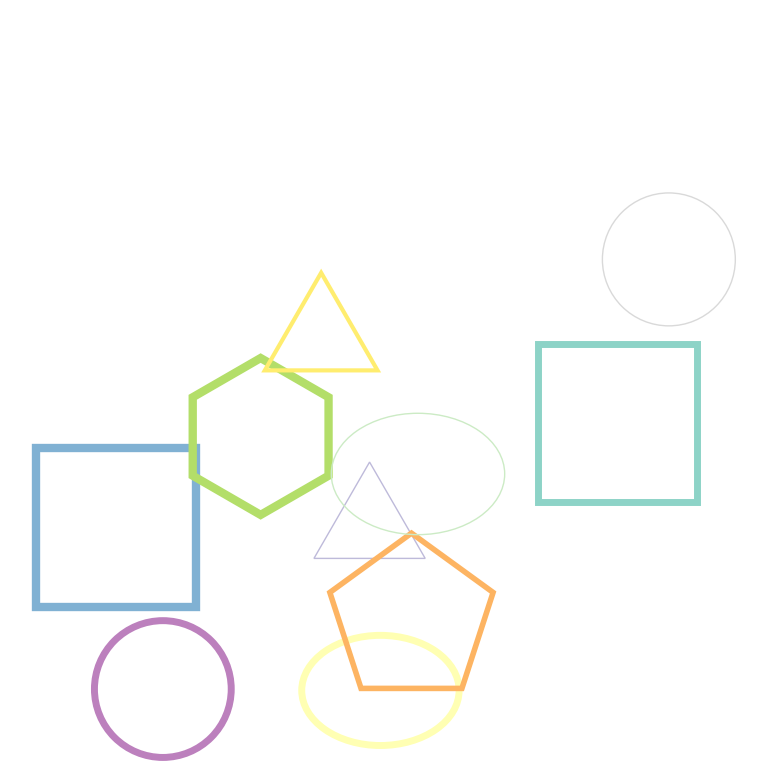[{"shape": "square", "thickness": 2.5, "radius": 0.52, "center": [0.802, 0.451]}, {"shape": "oval", "thickness": 2.5, "radius": 0.51, "center": [0.494, 0.103]}, {"shape": "triangle", "thickness": 0.5, "radius": 0.42, "center": [0.48, 0.317]}, {"shape": "square", "thickness": 3, "radius": 0.52, "center": [0.151, 0.315]}, {"shape": "pentagon", "thickness": 2, "radius": 0.56, "center": [0.534, 0.196]}, {"shape": "hexagon", "thickness": 3, "radius": 0.51, "center": [0.338, 0.433]}, {"shape": "circle", "thickness": 0.5, "radius": 0.43, "center": [0.869, 0.663]}, {"shape": "circle", "thickness": 2.5, "radius": 0.44, "center": [0.211, 0.105]}, {"shape": "oval", "thickness": 0.5, "radius": 0.56, "center": [0.543, 0.384]}, {"shape": "triangle", "thickness": 1.5, "radius": 0.42, "center": [0.417, 0.561]}]